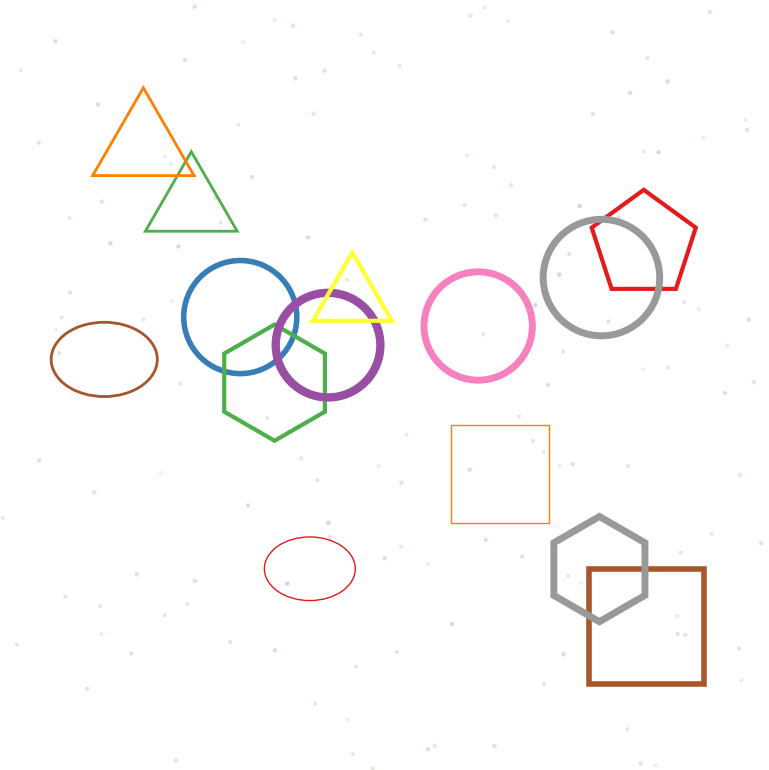[{"shape": "pentagon", "thickness": 1.5, "radius": 0.36, "center": [0.836, 0.682]}, {"shape": "oval", "thickness": 0.5, "radius": 0.3, "center": [0.402, 0.261]}, {"shape": "circle", "thickness": 2, "radius": 0.37, "center": [0.312, 0.588]}, {"shape": "triangle", "thickness": 1, "radius": 0.34, "center": [0.248, 0.734]}, {"shape": "hexagon", "thickness": 1.5, "radius": 0.38, "center": [0.357, 0.503]}, {"shape": "circle", "thickness": 3, "radius": 0.34, "center": [0.426, 0.552]}, {"shape": "triangle", "thickness": 1, "radius": 0.38, "center": [0.186, 0.81]}, {"shape": "square", "thickness": 0.5, "radius": 0.32, "center": [0.649, 0.384]}, {"shape": "triangle", "thickness": 1.5, "radius": 0.3, "center": [0.458, 0.613]}, {"shape": "oval", "thickness": 1, "radius": 0.34, "center": [0.135, 0.533]}, {"shape": "square", "thickness": 2, "radius": 0.37, "center": [0.84, 0.186]}, {"shape": "circle", "thickness": 2.5, "radius": 0.35, "center": [0.621, 0.577]}, {"shape": "hexagon", "thickness": 2.5, "radius": 0.34, "center": [0.778, 0.261]}, {"shape": "circle", "thickness": 2.5, "radius": 0.38, "center": [0.781, 0.64]}]